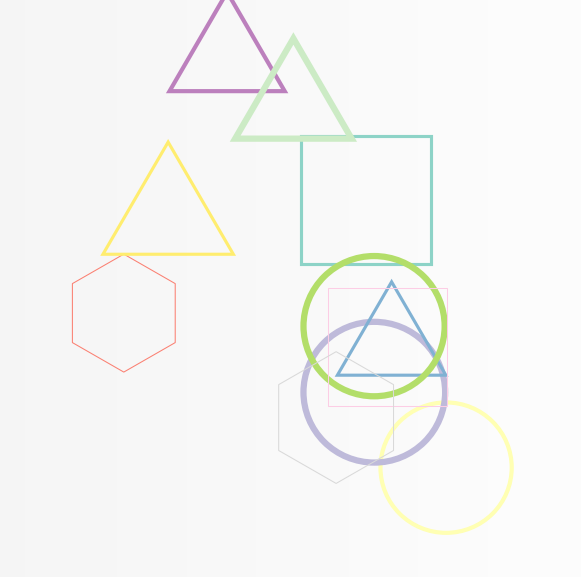[{"shape": "square", "thickness": 1.5, "radius": 0.56, "center": [0.63, 0.652]}, {"shape": "circle", "thickness": 2, "radius": 0.56, "center": [0.767, 0.189]}, {"shape": "circle", "thickness": 3, "radius": 0.61, "center": [0.644, 0.32]}, {"shape": "hexagon", "thickness": 0.5, "radius": 0.51, "center": [0.213, 0.457]}, {"shape": "triangle", "thickness": 1.5, "radius": 0.54, "center": [0.674, 0.403]}, {"shape": "circle", "thickness": 3, "radius": 0.61, "center": [0.644, 0.434]}, {"shape": "square", "thickness": 0.5, "radius": 0.51, "center": [0.667, 0.398]}, {"shape": "hexagon", "thickness": 0.5, "radius": 0.57, "center": [0.578, 0.276]}, {"shape": "triangle", "thickness": 2, "radius": 0.57, "center": [0.391, 0.898]}, {"shape": "triangle", "thickness": 3, "radius": 0.58, "center": [0.505, 0.817]}, {"shape": "triangle", "thickness": 1.5, "radius": 0.65, "center": [0.289, 0.624]}]